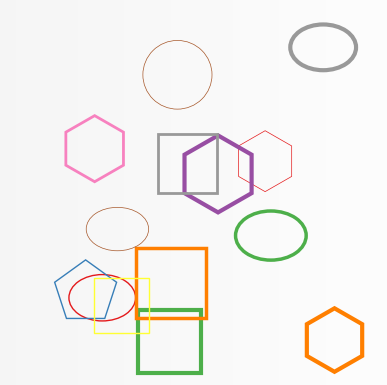[{"shape": "hexagon", "thickness": 0.5, "radius": 0.4, "center": [0.684, 0.581]}, {"shape": "oval", "thickness": 1, "radius": 0.43, "center": [0.264, 0.227]}, {"shape": "pentagon", "thickness": 1, "radius": 0.42, "center": [0.221, 0.241]}, {"shape": "oval", "thickness": 2.5, "radius": 0.46, "center": [0.699, 0.388]}, {"shape": "square", "thickness": 3, "radius": 0.41, "center": [0.437, 0.113]}, {"shape": "hexagon", "thickness": 3, "radius": 0.5, "center": [0.563, 0.548]}, {"shape": "square", "thickness": 2.5, "radius": 0.45, "center": [0.44, 0.264]}, {"shape": "hexagon", "thickness": 3, "radius": 0.41, "center": [0.863, 0.117]}, {"shape": "square", "thickness": 1, "radius": 0.36, "center": [0.314, 0.207]}, {"shape": "circle", "thickness": 0.5, "radius": 0.45, "center": [0.458, 0.806]}, {"shape": "oval", "thickness": 0.5, "radius": 0.4, "center": [0.303, 0.405]}, {"shape": "hexagon", "thickness": 2, "radius": 0.43, "center": [0.244, 0.614]}, {"shape": "square", "thickness": 2, "radius": 0.38, "center": [0.484, 0.575]}, {"shape": "oval", "thickness": 3, "radius": 0.42, "center": [0.834, 0.877]}]